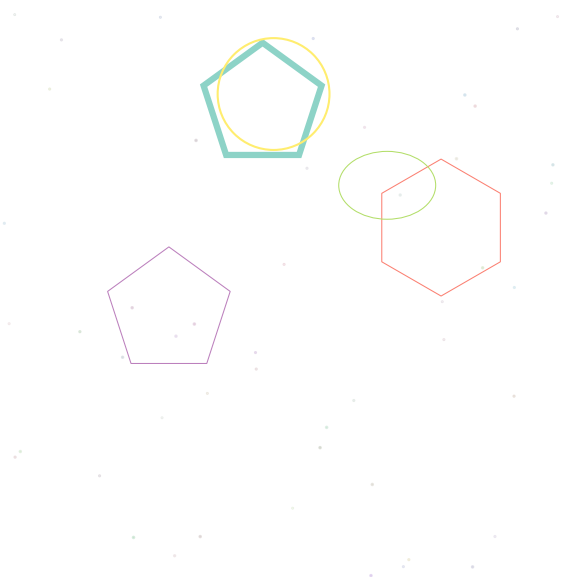[{"shape": "pentagon", "thickness": 3, "radius": 0.54, "center": [0.455, 0.818]}, {"shape": "hexagon", "thickness": 0.5, "radius": 0.59, "center": [0.764, 0.605]}, {"shape": "oval", "thickness": 0.5, "radius": 0.42, "center": [0.67, 0.678]}, {"shape": "pentagon", "thickness": 0.5, "radius": 0.56, "center": [0.292, 0.46]}, {"shape": "circle", "thickness": 1, "radius": 0.48, "center": [0.474, 0.836]}]